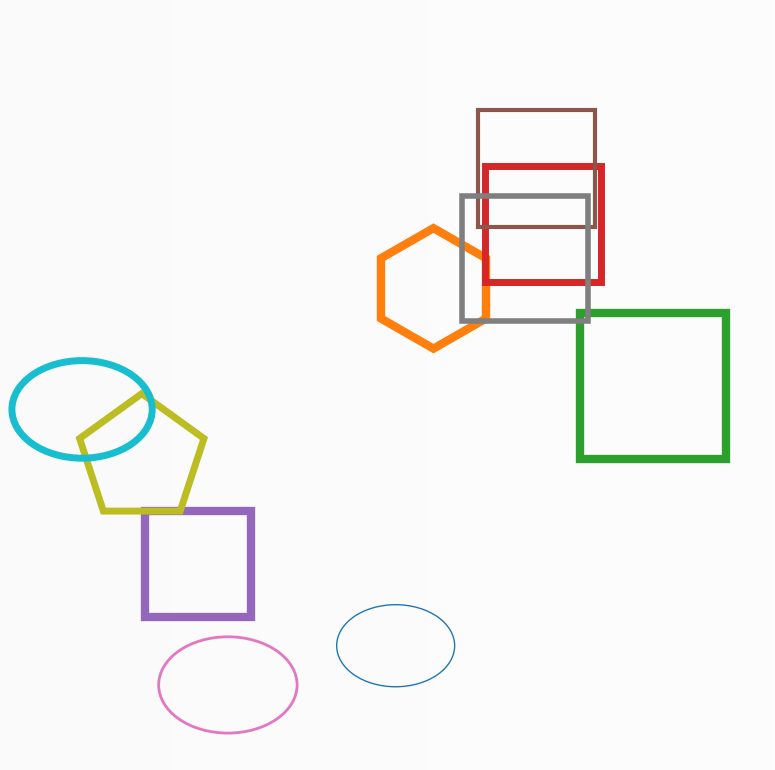[{"shape": "oval", "thickness": 0.5, "radius": 0.38, "center": [0.511, 0.161]}, {"shape": "hexagon", "thickness": 3, "radius": 0.39, "center": [0.559, 0.625]}, {"shape": "square", "thickness": 3, "radius": 0.47, "center": [0.843, 0.499]}, {"shape": "square", "thickness": 2.5, "radius": 0.38, "center": [0.7, 0.709]}, {"shape": "square", "thickness": 3, "radius": 0.34, "center": [0.255, 0.267]}, {"shape": "square", "thickness": 1.5, "radius": 0.38, "center": [0.693, 0.781]}, {"shape": "oval", "thickness": 1, "radius": 0.45, "center": [0.294, 0.11]}, {"shape": "square", "thickness": 2, "radius": 0.41, "center": [0.677, 0.664]}, {"shape": "pentagon", "thickness": 2.5, "radius": 0.42, "center": [0.183, 0.404]}, {"shape": "oval", "thickness": 2.5, "radius": 0.45, "center": [0.106, 0.468]}]